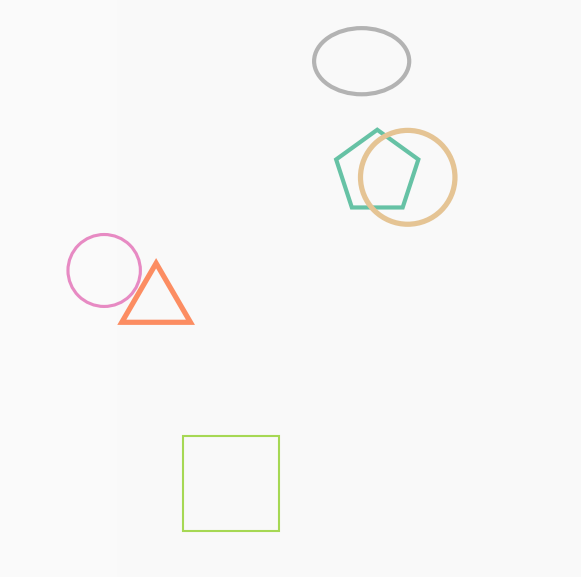[{"shape": "pentagon", "thickness": 2, "radius": 0.37, "center": [0.649, 0.7]}, {"shape": "triangle", "thickness": 2.5, "radius": 0.34, "center": [0.269, 0.475]}, {"shape": "circle", "thickness": 1.5, "radius": 0.31, "center": [0.179, 0.531]}, {"shape": "square", "thickness": 1, "radius": 0.41, "center": [0.397, 0.162]}, {"shape": "circle", "thickness": 2.5, "radius": 0.41, "center": [0.701, 0.692]}, {"shape": "oval", "thickness": 2, "radius": 0.41, "center": [0.622, 0.893]}]